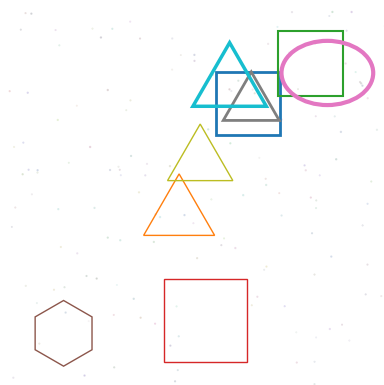[{"shape": "square", "thickness": 2, "radius": 0.41, "center": [0.644, 0.731]}, {"shape": "triangle", "thickness": 1, "radius": 0.53, "center": [0.465, 0.442]}, {"shape": "square", "thickness": 1.5, "radius": 0.42, "center": [0.806, 0.835]}, {"shape": "square", "thickness": 1, "radius": 0.54, "center": [0.534, 0.166]}, {"shape": "hexagon", "thickness": 1, "radius": 0.43, "center": [0.165, 0.134]}, {"shape": "oval", "thickness": 3, "radius": 0.6, "center": [0.85, 0.811]}, {"shape": "triangle", "thickness": 2, "radius": 0.42, "center": [0.653, 0.729]}, {"shape": "triangle", "thickness": 1, "radius": 0.49, "center": [0.52, 0.58]}, {"shape": "triangle", "thickness": 2.5, "radius": 0.55, "center": [0.596, 0.779]}]